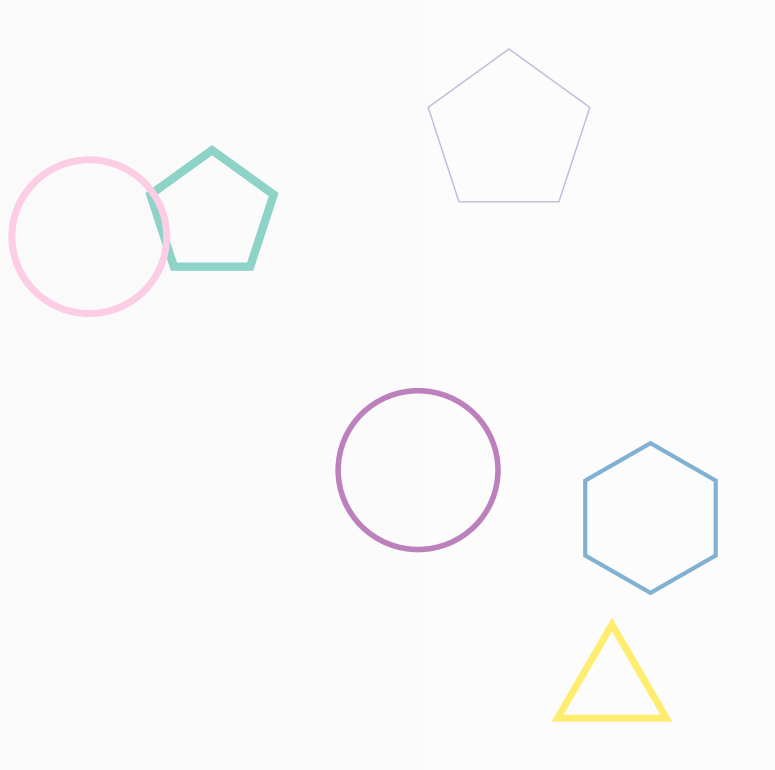[{"shape": "pentagon", "thickness": 3, "radius": 0.42, "center": [0.274, 0.721]}, {"shape": "pentagon", "thickness": 0.5, "radius": 0.55, "center": [0.657, 0.827]}, {"shape": "hexagon", "thickness": 1.5, "radius": 0.49, "center": [0.839, 0.327]}, {"shape": "circle", "thickness": 2.5, "radius": 0.5, "center": [0.115, 0.693]}, {"shape": "circle", "thickness": 2, "radius": 0.52, "center": [0.539, 0.389]}, {"shape": "triangle", "thickness": 2.5, "radius": 0.41, "center": [0.79, 0.108]}]